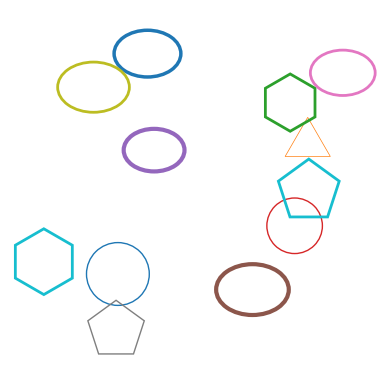[{"shape": "circle", "thickness": 1, "radius": 0.41, "center": [0.306, 0.288]}, {"shape": "oval", "thickness": 2.5, "radius": 0.43, "center": [0.383, 0.861]}, {"shape": "triangle", "thickness": 0.5, "radius": 0.34, "center": [0.799, 0.627]}, {"shape": "hexagon", "thickness": 2, "radius": 0.37, "center": [0.754, 0.733]}, {"shape": "circle", "thickness": 1, "radius": 0.36, "center": [0.765, 0.414]}, {"shape": "oval", "thickness": 3, "radius": 0.39, "center": [0.4, 0.61]}, {"shape": "oval", "thickness": 3, "radius": 0.47, "center": [0.656, 0.248]}, {"shape": "oval", "thickness": 2, "radius": 0.42, "center": [0.89, 0.811]}, {"shape": "pentagon", "thickness": 1, "radius": 0.39, "center": [0.301, 0.143]}, {"shape": "oval", "thickness": 2, "radius": 0.47, "center": [0.243, 0.774]}, {"shape": "pentagon", "thickness": 2, "radius": 0.42, "center": [0.802, 0.504]}, {"shape": "hexagon", "thickness": 2, "radius": 0.43, "center": [0.114, 0.32]}]